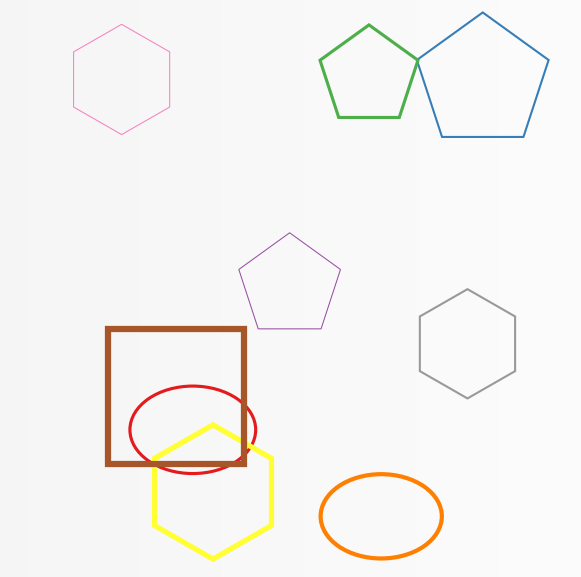[{"shape": "oval", "thickness": 1.5, "radius": 0.54, "center": [0.332, 0.255]}, {"shape": "pentagon", "thickness": 1, "radius": 0.6, "center": [0.831, 0.858]}, {"shape": "pentagon", "thickness": 1.5, "radius": 0.44, "center": [0.635, 0.867]}, {"shape": "pentagon", "thickness": 0.5, "radius": 0.46, "center": [0.498, 0.504]}, {"shape": "oval", "thickness": 2, "radius": 0.52, "center": [0.656, 0.105]}, {"shape": "hexagon", "thickness": 2.5, "radius": 0.58, "center": [0.366, 0.147]}, {"shape": "square", "thickness": 3, "radius": 0.58, "center": [0.302, 0.312]}, {"shape": "hexagon", "thickness": 0.5, "radius": 0.48, "center": [0.209, 0.862]}, {"shape": "hexagon", "thickness": 1, "radius": 0.47, "center": [0.804, 0.404]}]